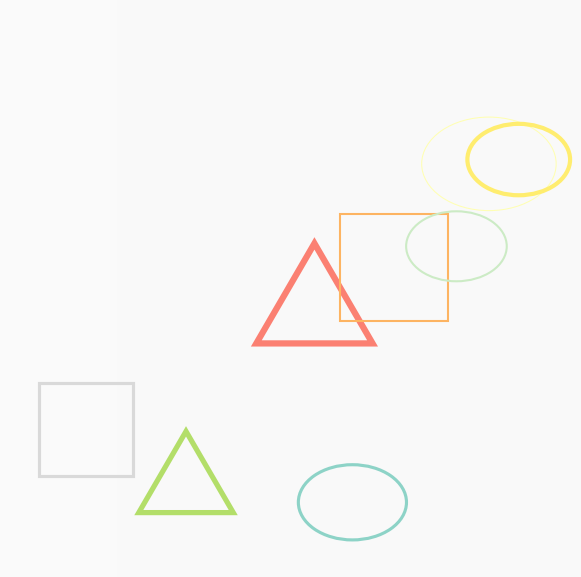[{"shape": "oval", "thickness": 1.5, "radius": 0.47, "center": [0.606, 0.129]}, {"shape": "oval", "thickness": 0.5, "radius": 0.58, "center": [0.841, 0.715]}, {"shape": "triangle", "thickness": 3, "radius": 0.58, "center": [0.541, 0.462]}, {"shape": "square", "thickness": 1, "radius": 0.46, "center": [0.678, 0.536]}, {"shape": "triangle", "thickness": 2.5, "radius": 0.47, "center": [0.32, 0.158]}, {"shape": "square", "thickness": 1.5, "radius": 0.4, "center": [0.148, 0.256]}, {"shape": "oval", "thickness": 1, "radius": 0.43, "center": [0.785, 0.573]}, {"shape": "oval", "thickness": 2, "radius": 0.44, "center": [0.892, 0.723]}]